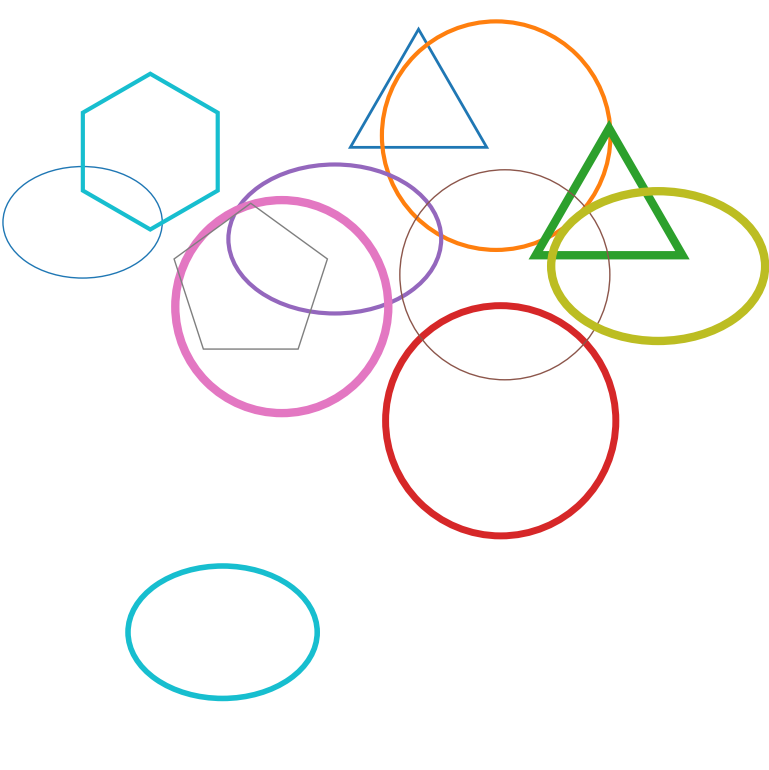[{"shape": "triangle", "thickness": 1, "radius": 0.51, "center": [0.544, 0.86]}, {"shape": "oval", "thickness": 0.5, "radius": 0.52, "center": [0.107, 0.711]}, {"shape": "circle", "thickness": 1.5, "radius": 0.74, "center": [0.644, 0.824]}, {"shape": "triangle", "thickness": 3, "radius": 0.55, "center": [0.791, 0.724]}, {"shape": "circle", "thickness": 2.5, "radius": 0.75, "center": [0.65, 0.454]}, {"shape": "oval", "thickness": 1.5, "radius": 0.69, "center": [0.435, 0.69]}, {"shape": "circle", "thickness": 0.5, "radius": 0.68, "center": [0.656, 0.643]}, {"shape": "circle", "thickness": 3, "radius": 0.69, "center": [0.366, 0.602]}, {"shape": "pentagon", "thickness": 0.5, "radius": 0.52, "center": [0.326, 0.631]}, {"shape": "oval", "thickness": 3, "radius": 0.69, "center": [0.855, 0.654]}, {"shape": "hexagon", "thickness": 1.5, "radius": 0.51, "center": [0.195, 0.803]}, {"shape": "oval", "thickness": 2, "radius": 0.61, "center": [0.289, 0.179]}]